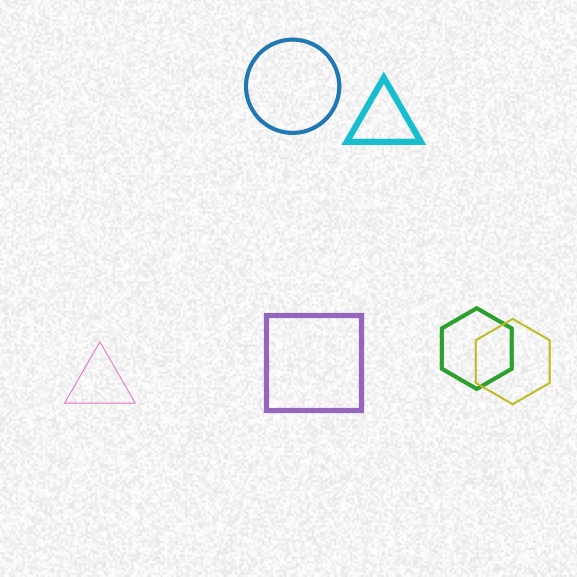[{"shape": "circle", "thickness": 2, "radius": 0.4, "center": [0.507, 0.85]}, {"shape": "hexagon", "thickness": 2, "radius": 0.35, "center": [0.826, 0.396]}, {"shape": "square", "thickness": 2.5, "radius": 0.41, "center": [0.543, 0.372]}, {"shape": "triangle", "thickness": 0.5, "radius": 0.35, "center": [0.173, 0.336]}, {"shape": "hexagon", "thickness": 1, "radius": 0.37, "center": [0.888, 0.373]}, {"shape": "triangle", "thickness": 3, "radius": 0.37, "center": [0.665, 0.791]}]